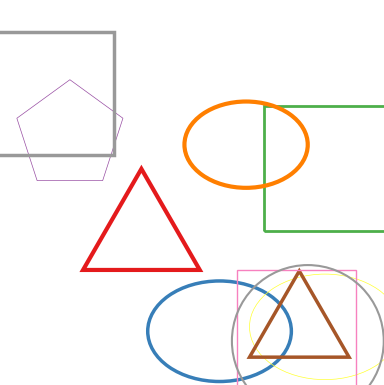[{"shape": "triangle", "thickness": 3, "radius": 0.88, "center": [0.367, 0.386]}, {"shape": "oval", "thickness": 2.5, "radius": 0.93, "center": [0.57, 0.14]}, {"shape": "square", "thickness": 2, "radius": 0.81, "center": [0.849, 0.562]}, {"shape": "pentagon", "thickness": 0.5, "radius": 0.72, "center": [0.182, 0.648]}, {"shape": "oval", "thickness": 3, "radius": 0.8, "center": [0.639, 0.624]}, {"shape": "oval", "thickness": 0.5, "radius": 0.98, "center": [0.844, 0.151]}, {"shape": "triangle", "thickness": 2.5, "radius": 0.75, "center": [0.777, 0.147]}, {"shape": "square", "thickness": 1, "radius": 0.77, "center": [0.769, 0.144]}, {"shape": "square", "thickness": 2.5, "radius": 0.8, "center": [0.137, 0.757]}, {"shape": "circle", "thickness": 1.5, "radius": 0.99, "center": [0.8, 0.114]}]